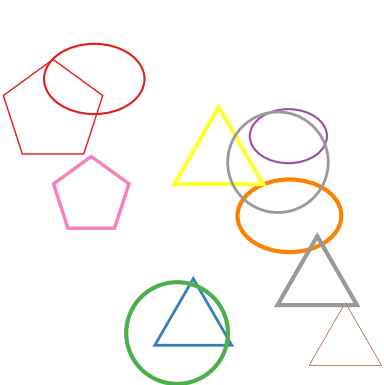[{"shape": "pentagon", "thickness": 1, "radius": 0.68, "center": [0.138, 0.71]}, {"shape": "oval", "thickness": 1.5, "radius": 0.65, "center": [0.245, 0.795]}, {"shape": "triangle", "thickness": 2, "radius": 0.58, "center": [0.502, 0.161]}, {"shape": "circle", "thickness": 3, "radius": 0.66, "center": [0.46, 0.135]}, {"shape": "oval", "thickness": 1.5, "radius": 0.5, "center": [0.749, 0.646]}, {"shape": "oval", "thickness": 3, "radius": 0.67, "center": [0.752, 0.439]}, {"shape": "triangle", "thickness": 3, "radius": 0.67, "center": [0.568, 0.588]}, {"shape": "triangle", "thickness": 0.5, "radius": 0.54, "center": [0.897, 0.105]}, {"shape": "pentagon", "thickness": 2.5, "radius": 0.52, "center": [0.237, 0.491]}, {"shape": "triangle", "thickness": 3, "radius": 0.6, "center": [0.824, 0.267]}, {"shape": "circle", "thickness": 2, "radius": 0.65, "center": [0.722, 0.579]}]